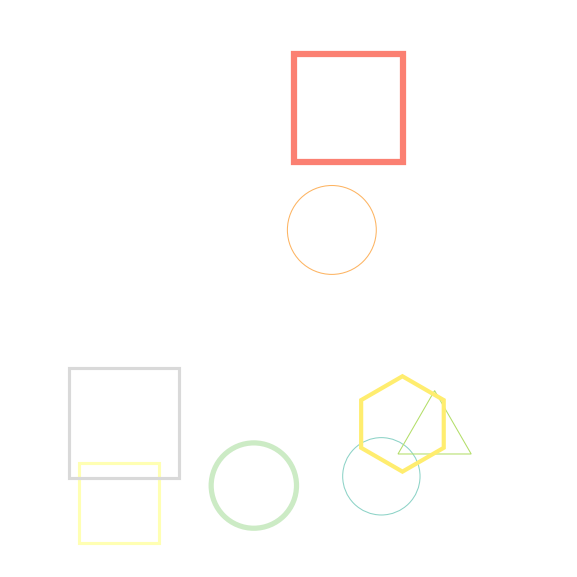[{"shape": "circle", "thickness": 0.5, "radius": 0.33, "center": [0.66, 0.174]}, {"shape": "square", "thickness": 1.5, "radius": 0.35, "center": [0.206, 0.128]}, {"shape": "square", "thickness": 3, "radius": 0.47, "center": [0.604, 0.812]}, {"shape": "circle", "thickness": 0.5, "radius": 0.38, "center": [0.575, 0.601]}, {"shape": "triangle", "thickness": 0.5, "radius": 0.37, "center": [0.753, 0.25]}, {"shape": "square", "thickness": 1.5, "radius": 0.47, "center": [0.215, 0.267]}, {"shape": "circle", "thickness": 2.5, "radius": 0.37, "center": [0.44, 0.158]}, {"shape": "hexagon", "thickness": 2, "radius": 0.41, "center": [0.697, 0.265]}]